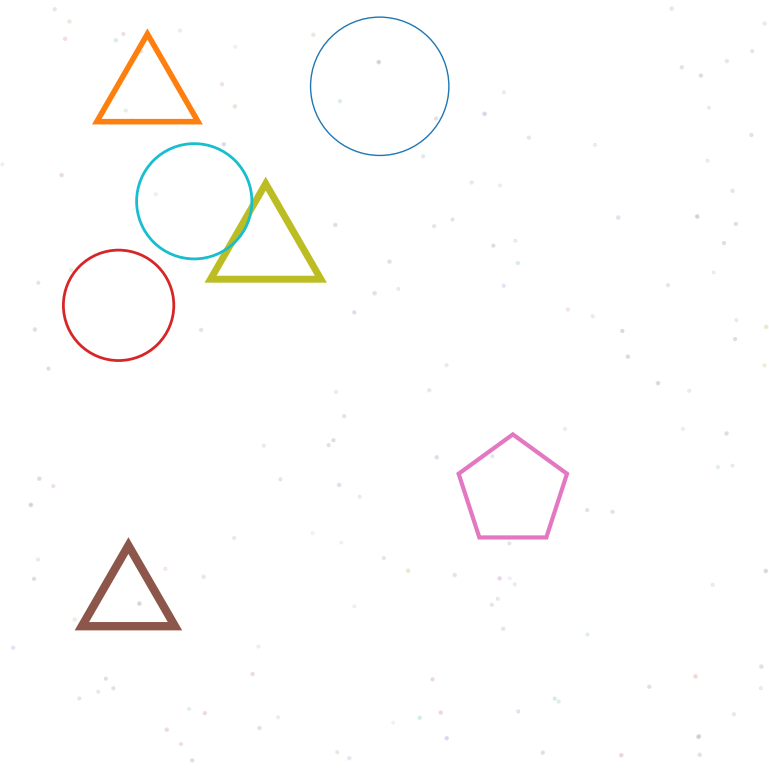[{"shape": "circle", "thickness": 0.5, "radius": 0.45, "center": [0.493, 0.888]}, {"shape": "triangle", "thickness": 2, "radius": 0.38, "center": [0.191, 0.88]}, {"shape": "circle", "thickness": 1, "radius": 0.36, "center": [0.154, 0.603]}, {"shape": "triangle", "thickness": 3, "radius": 0.35, "center": [0.167, 0.222]}, {"shape": "pentagon", "thickness": 1.5, "radius": 0.37, "center": [0.666, 0.362]}, {"shape": "triangle", "thickness": 2.5, "radius": 0.41, "center": [0.345, 0.679]}, {"shape": "circle", "thickness": 1, "radius": 0.37, "center": [0.252, 0.739]}]